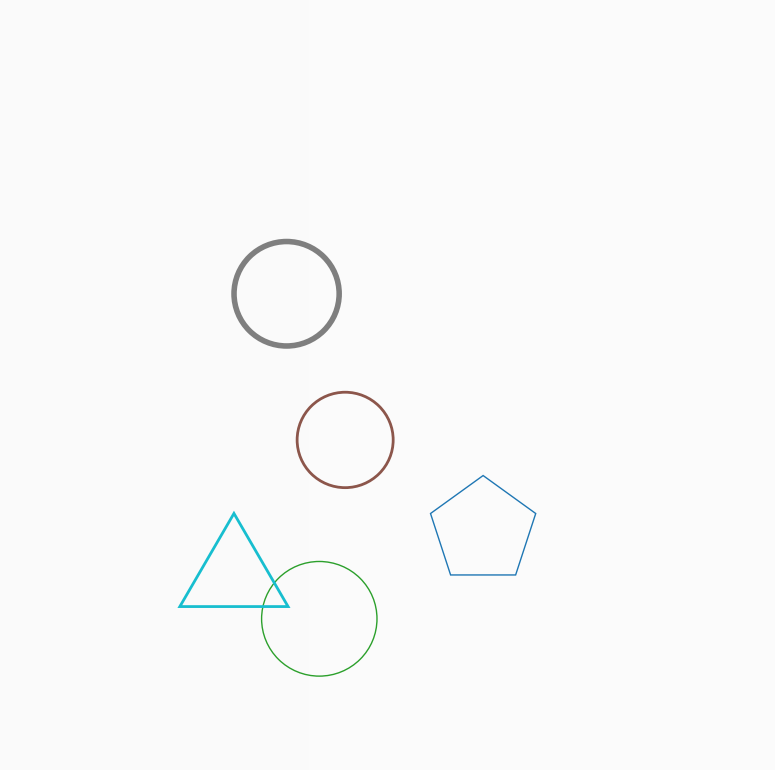[{"shape": "pentagon", "thickness": 0.5, "radius": 0.36, "center": [0.623, 0.311]}, {"shape": "circle", "thickness": 0.5, "radius": 0.37, "center": [0.412, 0.196]}, {"shape": "circle", "thickness": 1, "radius": 0.31, "center": [0.445, 0.429]}, {"shape": "circle", "thickness": 2, "radius": 0.34, "center": [0.37, 0.618]}, {"shape": "triangle", "thickness": 1, "radius": 0.4, "center": [0.302, 0.253]}]